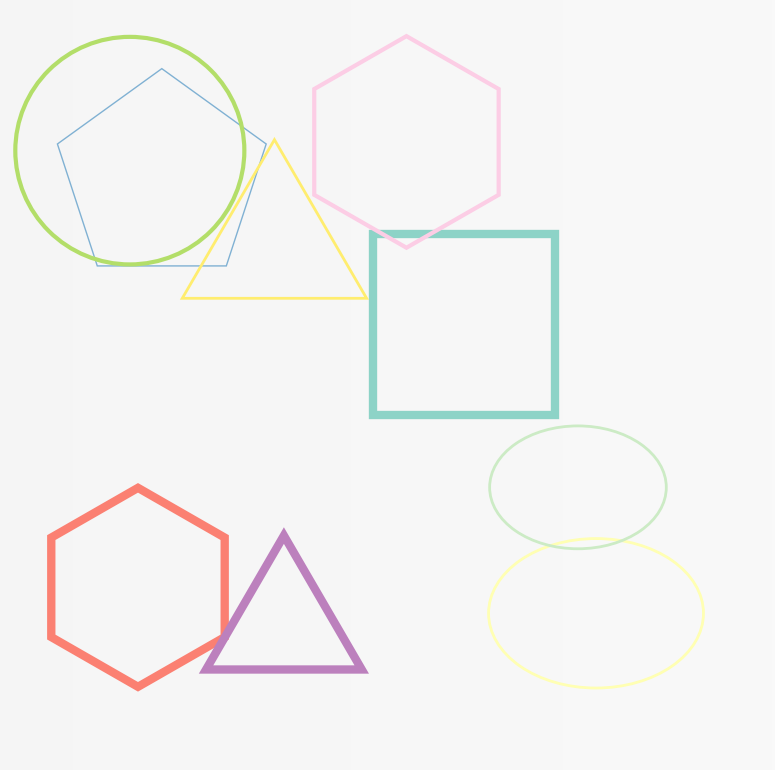[{"shape": "square", "thickness": 3, "radius": 0.59, "center": [0.599, 0.578]}, {"shape": "oval", "thickness": 1, "radius": 0.69, "center": [0.769, 0.204]}, {"shape": "hexagon", "thickness": 3, "radius": 0.65, "center": [0.178, 0.237]}, {"shape": "pentagon", "thickness": 0.5, "radius": 0.71, "center": [0.209, 0.769]}, {"shape": "circle", "thickness": 1.5, "radius": 0.74, "center": [0.168, 0.804]}, {"shape": "hexagon", "thickness": 1.5, "radius": 0.69, "center": [0.524, 0.816]}, {"shape": "triangle", "thickness": 3, "radius": 0.58, "center": [0.366, 0.188]}, {"shape": "oval", "thickness": 1, "radius": 0.57, "center": [0.746, 0.367]}, {"shape": "triangle", "thickness": 1, "radius": 0.69, "center": [0.354, 0.681]}]